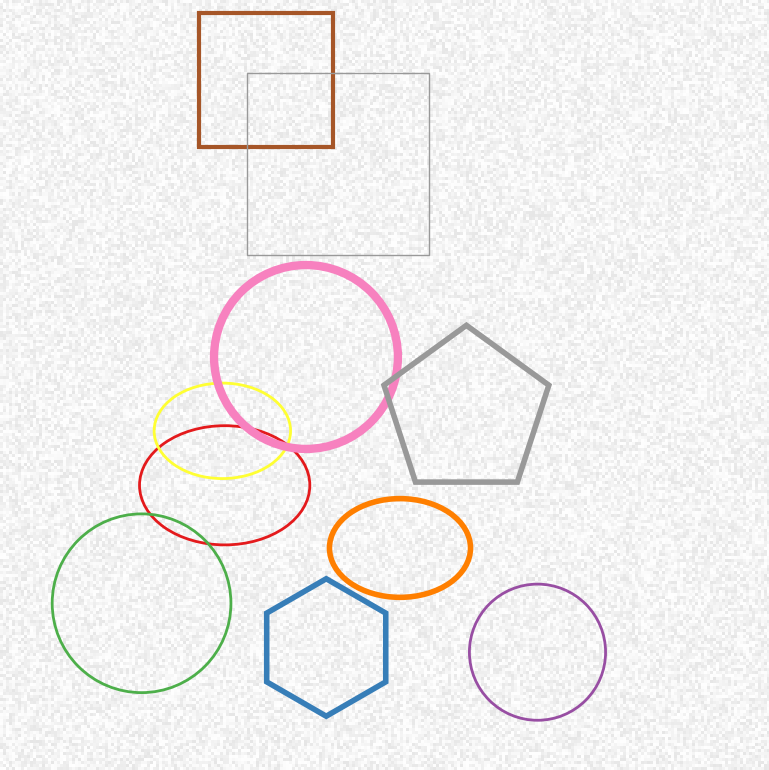[{"shape": "oval", "thickness": 1, "radius": 0.55, "center": [0.292, 0.37]}, {"shape": "hexagon", "thickness": 2, "radius": 0.45, "center": [0.424, 0.159]}, {"shape": "circle", "thickness": 1, "radius": 0.58, "center": [0.184, 0.217]}, {"shape": "circle", "thickness": 1, "radius": 0.44, "center": [0.698, 0.153]}, {"shape": "oval", "thickness": 2, "radius": 0.46, "center": [0.519, 0.288]}, {"shape": "oval", "thickness": 1, "radius": 0.44, "center": [0.289, 0.44]}, {"shape": "square", "thickness": 1.5, "radius": 0.43, "center": [0.345, 0.896]}, {"shape": "circle", "thickness": 3, "radius": 0.6, "center": [0.397, 0.536]}, {"shape": "pentagon", "thickness": 2, "radius": 0.56, "center": [0.606, 0.465]}, {"shape": "square", "thickness": 0.5, "radius": 0.59, "center": [0.439, 0.787]}]